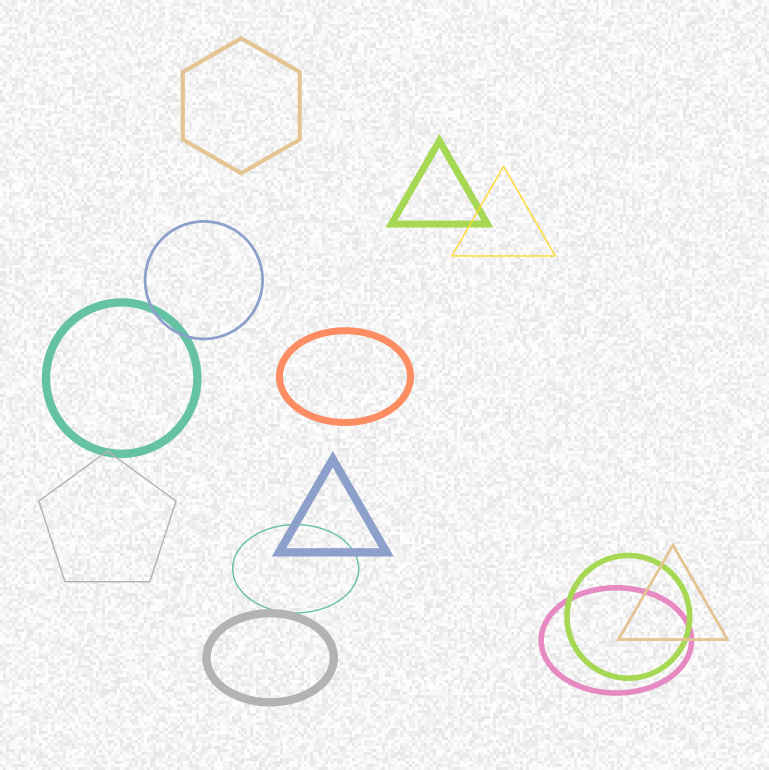[{"shape": "circle", "thickness": 3, "radius": 0.49, "center": [0.158, 0.509]}, {"shape": "oval", "thickness": 0.5, "radius": 0.41, "center": [0.384, 0.261]}, {"shape": "oval", "thickness": 2.5, "radius": 0.43, "center": [0.448, 0.511]}, {"shape": "circle", "thickness": 1, "radius": 0.38, "center": [0.265, 0.636]}, {"shape": "triangle", "thickness": 3, "radius": 0.4, "center": [0.432, 0.323]}, {"shape": "oval", "thickness": 2, "radius": 0.49, "center": [0.8, 0.168]}, {"shape": "triangle", "thickness": 2.5, "radius": 0.36, "center": [0.571, 0.745]}, {"shape": "circle", "thickness": 2, "radius": 0.4, "center": [0.816, 0.199]}, {"shape": "triangle", "thickness": 0.5, "radius": 0.39, "center": [0.654, 0.706]}, {"shape": "triangle", "thickness": 1, "radius": 0.41, "center": [0.874, 0.21]}, {"shape": "hexagon", "thickness": 1.5, "radius": 0.44, "center": [0.313, 0.863]}, {"shape": "pentagon", "thickness": 0.5, "radius": 0.47, "center": [0.14, 0.32]}, {"shape": "oval", "thickness": 3, "radius": 0.41, "center": [0.351, 0.146]}]